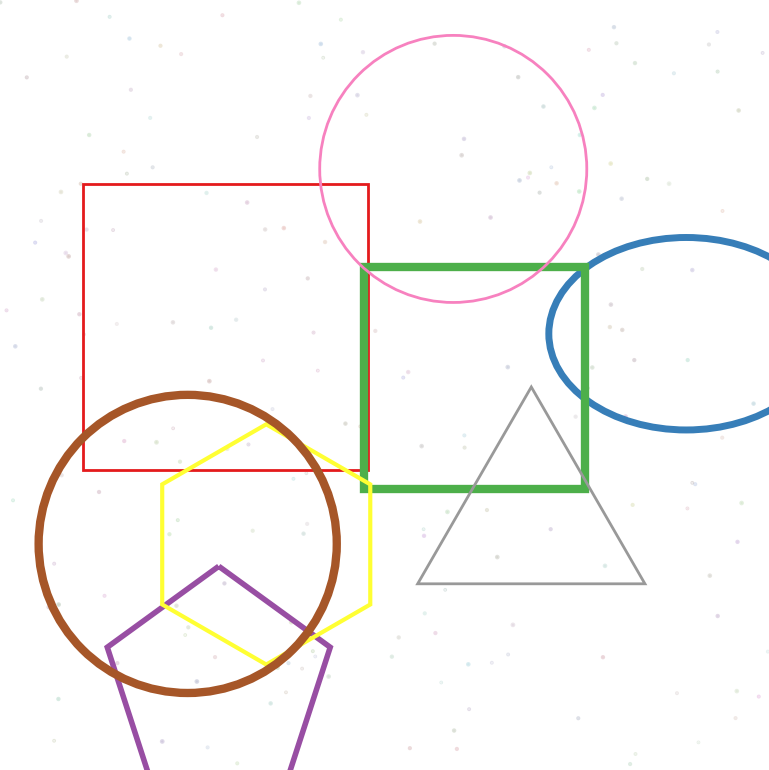[{"shape": "square", "thickness": 1, "radius": 0.93, "center": [0.293, 0.575]}, {"shape": "oval", "thickness": 2.5, "radius": 0.89, "center": [0.891, 0.567]}, {"shape": "square", "thickness": 3, "radius": 0.72, "center": [0.616, 0.509]}, {"shape": "pentagon", "thickness": 2, "radius": 0.76, "center": [0.284, 0.112]}, {"shape": "hexagon", "thickness": 1.5, "radius": 0.78, "center": [0.346, 0.293]}, {"shape": "circle", "thickness": 3, "radius": 0.97, "center": [0.244, 0.294]}, {"shape": "circle", "thickness": 1, "radius": 0.87, "center": [0.589, 0.781]}, {"shape": "triangle", "thickness": 1, "radius": 0.85, "center": [0.69, 0.327]}]